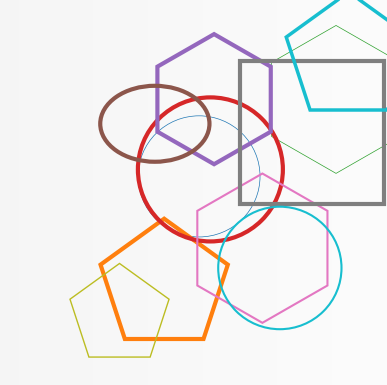[{"shape": "circle", "thickness": 0.5, "radius": 0.79, "center": [0.514, 0.542]}, {"shape": "pentagon", "thickness": 3, "radius": 0.86, "center": [0.424, 0.259]}, {"shape": "hexagon", "thickness": 0.5, "radius": 0.96, "center": [0.867, 0.742]}, {"shape": "circle", "thickness": 3, "radius": 0.94, "center": [0.543, 0.56]}, {"shape": "hexagon", "thickness": 3, "radius": 0.84, "center": [0.552, 0.742]}, {"shape": "oval", "thickness": 3, "radius": 0.7, "center": [0.4, 0.679]}, {"shape": "hexagon", "thickness": 1.5, "radius": 0.97, "center": [0.677, 0.355]}, {"shape": "square", "thickness": 3, "radius": 0.93, "center": [0.806, 0.657]}, {"shape": "pentagon", "thickness": 1, "radius": 0.67, "center": [0.308, 0.181]}, {"shape": "pentagon", "thickness": 2.5, "radius": 0.85, "center": [0.9, 0.851]}, {"shape": "circle", "thickness": 1.5, "radius": 0.8, "center": [0.722, 0.304]}]